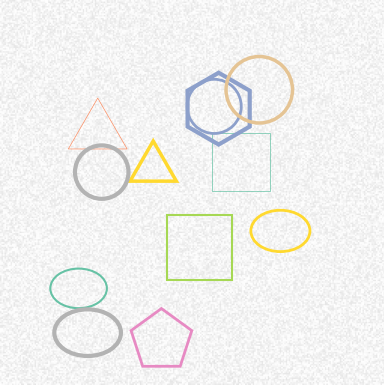[{"shape": "oval", "thickness": 1.5, "radius": 0.37, "center": [0.204, 0.251]}, {"shape": "square", "thickness": 0.5, "radius": 0.37, "center": [0.625, 0.579]}, {"shape": "triangle", "thickness": 0.5, "radius": 0.44, "center": [0.254, 0.657]}, {"shape": "hexagon", "thickness": 3, "radius": 0.47, "center": [0.568, 0.718]}, {"shape": "circle", "thickness": 2, "radius": 0.35, "center": [0.556, 0.724]}, {"shape": "pentagon", "thickness": 2, "radius": 0.41, "center": [0.419, 0.116]}, {"shape": "square", "thickness": 1.5, "radius": 0.43, "center": [0.518, 0.357]}, {"shape": "oval", "thickness": 2, "radius": 0.38, "center": [0.728, 0.4]}, {"shape": "triangle", "thickness": 2.5, "radius": 0.35, "center": [0.398, 0.564]}, {"shape": "circle", "thickness": 2.5, "radius": 0.43, "center": [0.673, 0.767]}, {"shape": "oval", "thickness": 3, "radius": 0.43, "center": [0.228, 0.136]}, {"shape": "circle", "thickness": 3, "radius": 0.35, "center": [0.264, 0.553]}]